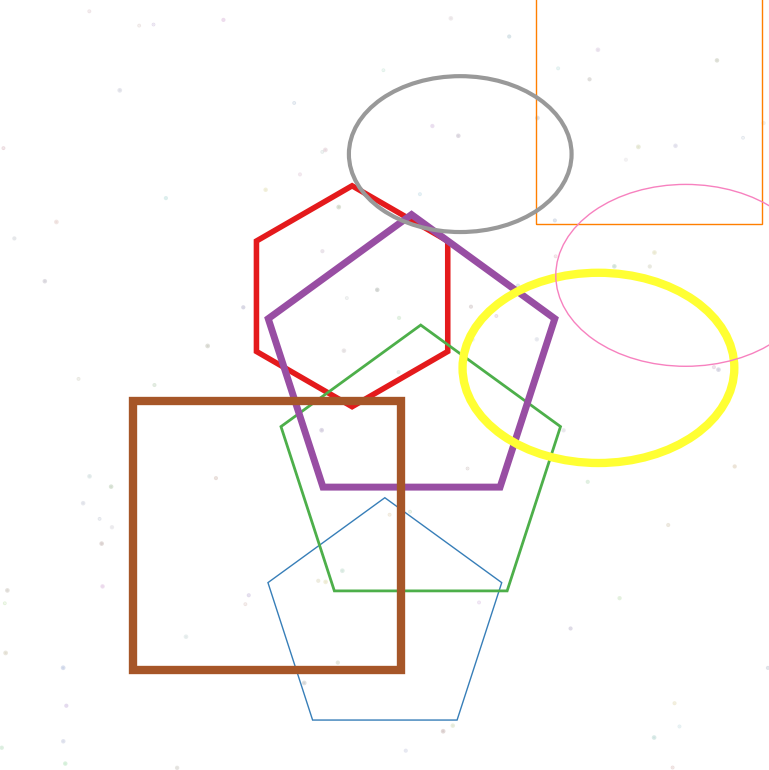[{"shape": "hexagon", "thickness": 2, "radius": 0.72, "center": [0.457, 0.615]}, {"shape": "pentagon", "thickness": 0.5, "radius": 0.8, "center": [0.5, 0.194]}, {"shape": "pentagon", "thickness": 1, "radius": 0.95, "center": [0.546, 0.387]}, {"shape": "pentagon", "thickness": 2.5, "radius": 0.98, "center": [0.534, 0.526]}, {"shape": "square", "thickness": 0.5, "radius": 0.73, "center": [0.843, 0.856]}, {"shape": "oval", "thickness": 3, "radius": 0.88, "center": [0.777, 0.522]}, {"shape": "square", "thickness": 3, "radius": 0.87, "center": [0.347, 0.305]}, {"shape": "oval", "thickness": 0.5, "radius": 0.84, "center": [0.891, 0.642]}, {"shape": "oval", "thickness": 1.5, "radius": 0.72, "center": [0.598, 0.8]}]